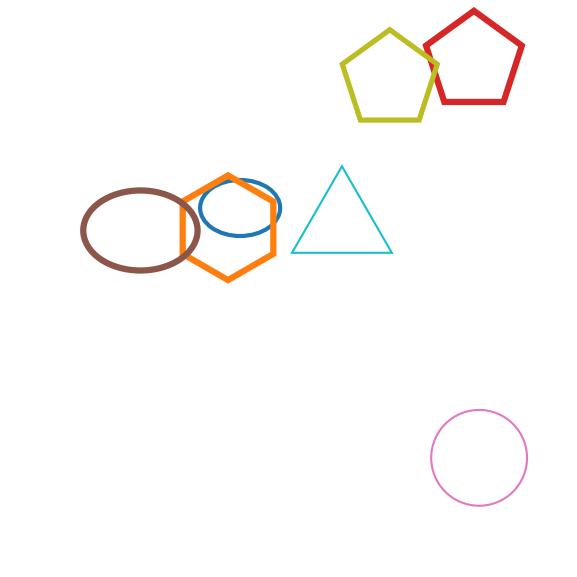[{"shape": "oval", "thickness": 2, "radius": 0.35, "center": [0.416, 0.639]}, {"shape": "hexagon", "thickness": 3, "radius": 0.45, "center": [0.395, 0.605]}, {"shape": "pentagon", "thickness": 3, "radius": 0.44, "center": [0.821, 0.893]}, {"shape": "oval", "thickness": 3, "radius": 0.49, "center": [0.243, 0.6]}, {"shape": "circle", "thickness": 1, "radius": 0.41, "center": [0.83, 0.206]}, {"shape": "pentagon", "thickness": 2.5, "radius": 0.43, "center": [0.675, 0.861]}, {"shape": "triangle", "thickness": 1, "radius": 0.5, "center": [0.592, 0.611]}]